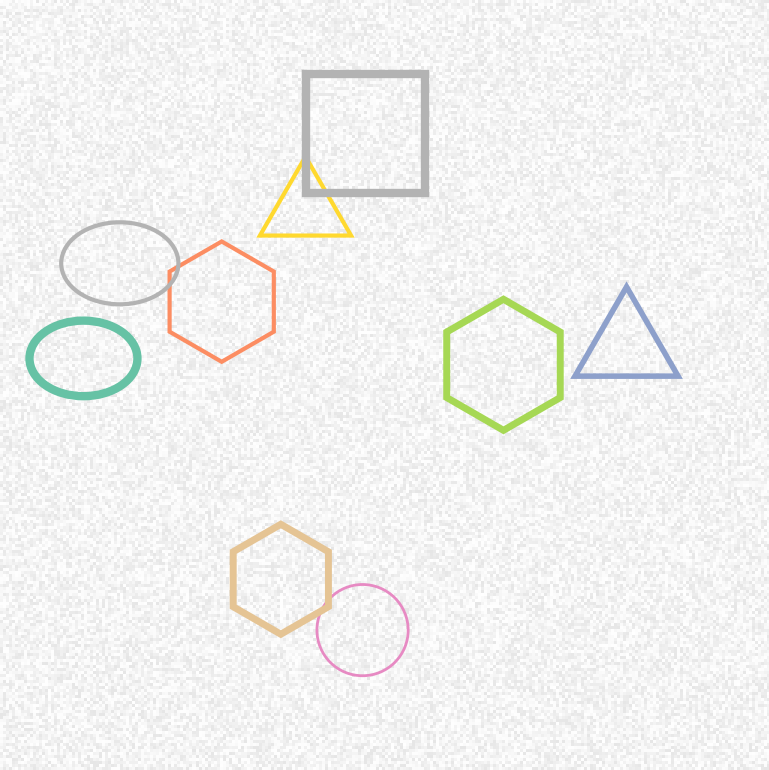[{"shape": "oval", "thickness": 3, "radius": 0.35, "center": [0.108, 0.535]}, {"shape": "hexagon", "thickness": 1.5, "radius": 0.39, "center": [0.288, 0.608]}, {"shape": "triangle", "thickness": 2, "radius": 0.39, "center": [0.814, 0.55]}, {"shape": "circle", "thickness": 1, "radius": 0.3, "center": [0.471, 0.182]}, {"shape": "hexagon", "thickness": 2.5, "radius": 0.43, "center": [0.654, 0.526]}, {"shape": "triangle", "thickness": 1.5, "radius": 0.34, "center": [0.397, 0.728]}, {"shape": "hexagon", "thickness": 2.5, "radius": 0.36, "center": [0.365, 0.248]}, {"shape": "square", "thickness": 3, "radius": 0.39, "center": [0.474, 0.827]}, {"shape": "oval", "thickness": 1.5, "radius": 0.38, "center": [0.156, 0.658]}]